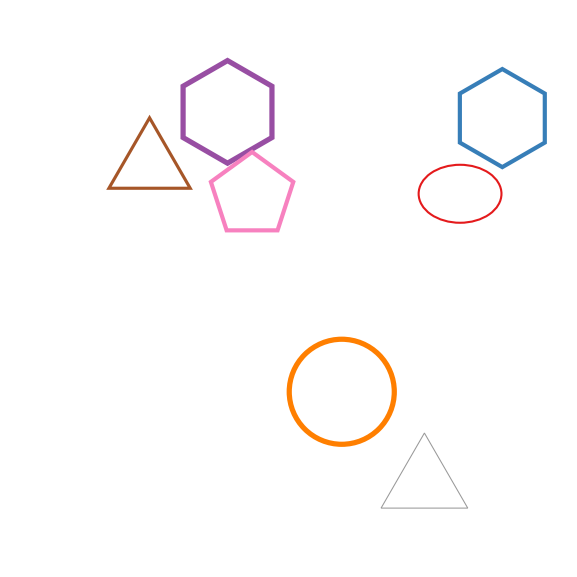[{"shape": "oval", "thickness": 1, "radius": 0.36, "center": [0.797, 0.664]}, {"shape": "hexagon", "thickness": 2, "radius": 0.42, "center": [0.87, 0.795]}, {"shape": "hexagon", "thickness": 2.5, "radius": 0.44, "center": [0.394, 0.805]}, {"shape": "circle", "thickness": 2.5, "radius": 0.45, "center": [0.592, 0.321]}, {"shape": "triangle", "thickness": 1.5, "radius": 0.41, "center": [0.259, 0.714]}, {"shape": "pentagon", "thickness": 2, "radius": 0.38, "center": [0.437, 0.661]}, {"shape": "triangle", "thickness": 0.5, "radius": 0.43, "center": [0.735, 0.163]}]